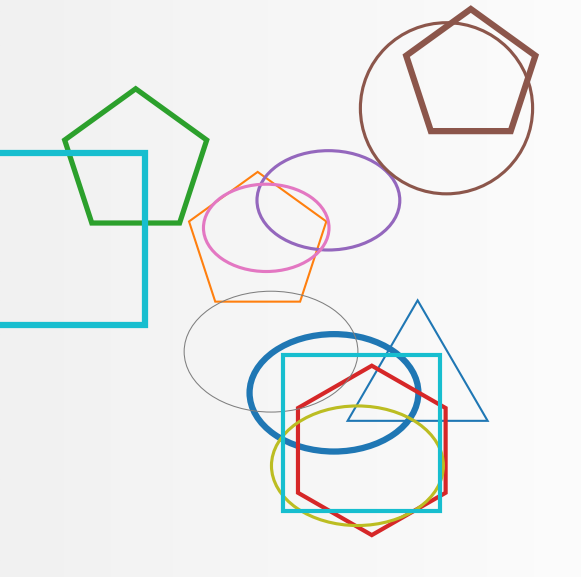[{"shape": "triangle", "thickness": 1, "radius": 0.7, "center": [0.718, 0.34]}, {"shape": "oval", "thickness": 3, "radius": 0.73, "center": [0.575, 0.319]}, {"shape": "pentagon", "thickness": 1, "radius": 0.62, "center": [0.443, 0.577]}, {"shape": "pentagon", "thickness": 2.5, "radius": 0.64, "center": [0.233, 0.717]}, {"shape": "hexagon", "thickness": 2, "radius": 0.73, "center": [0.64, 0.219]}, {"shape": "oval", "thickness": 1.5, "radius": 0.61, "center": [0.565, 0.652]}, {"shape": "circle", "thickness": 1.5, "radius": 0.74, "center": [0.768, 0.812]}, {"shape": "pentagon", "thickness": 3, "radius": 0.58, "center": [0.81, 0.867]}, {"shape": "oval", "thickness": 1.5, "radius": 0.54, "center": [0.458, 0.605]}, {"shape": "oval", "thickness": 0.5, "radius": 0.75, "center": [0.466, 0.39]}, {"shape": "oval", "thickness": 1.5, "radius": 0.74, "center": [0.615, 0.193]}, {"shape": "square", "thickness": 2, "radius": 0.67, "center": [0.622, 0.25]}, {"shape": "square", "thickness": 3, "radius": 0.74, "center": [0.101, 0.585]}]